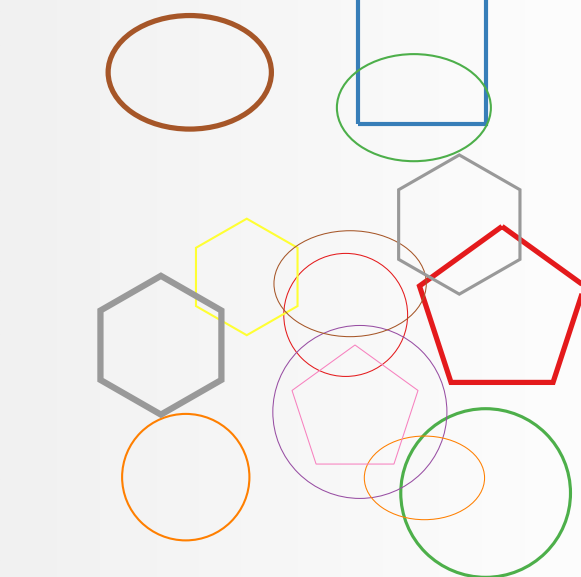[{"shape": "pentagon", "thickness": 2.5, "radius": 0.75, "center": [0.864, 0.458]}, {"shape": "circle", "thickness": 0.5, "radius": 0.53, "center": [0.595, 0.454]}, {"shape": "square", "thickness": 2, "radius": 0.55, "center": [0.725, 0.894]}, {"shape": "oval", "thickness": 1, "radius": 0.66, "center": [0.712, 0.813]}, {"shape": "circle", "thickness": 1.5, "radius": 0.73, "center": [0.835, 0.145]}, {"shape": "circle", "thickness": 0.5, "radius": 0.75, "center": [0.619, 0.286]}, {"shape": "circle", "thickness": 1, "radius": 0.55, "center": [0.32, 0.173]}, {"shape": "oval", "thickness": 0.5, "radius": 0.52, "center": [0.73, 0.172]}, {"shape": "hexagon", "thickness": 1, "radius": 0.5, "center": [0.425, 0.52]}, {"shape": "oval", "thickness": 0.5, "radius": 0.66, "center": [0.602, 0.508]}, {"shape": "oval", "thickness": 2.5, "radius": 0.7, "center": [0.326, 0.874]}, {"shape": "pentagon", "thickness": 0.5, "radius": 0.57, "center": [0.611, 0.288]}, {"shape": "hexagon", "thickness": 1.5, "radius": 0.6, "center": [0.79, 0.61]}, {"shape": "hexagon", "thickness": 3, "radius": 0.6, "center": [0.277, 0.401]}]